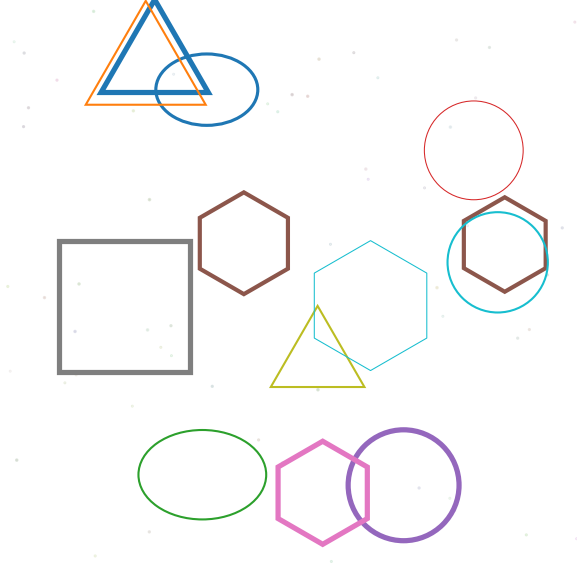[{"shape": "oval", "thickness": 1.5, "radius": 0.44, "center": [0.358, 0.844]}, {"shape": "triangle", "thickness": 2.5, "radius": 0.54, "center": [0.268, 0.893]}, {"shape": "triangle", "thickness": 1, "radius": 0.6, "center": [0.252, 0.878]}, {"shape": "oval", "thickness": 1, "radius": 0.55, "center": [0.35, 0.177]}, {"shape": "circle", "thickness": 0.5, "radius": 0.43, "center": [0.82, 0.739]}, {"shape": "circle", "thickness": 2.5, "radius": 0.48, "center": [0.699, 0.159]}, {"shape": "hexagon", "thickness": 2, "radius": 0.44, "center": [0.422, 0.578]}, {"shape": "hexagon", "thickness": 2, "radius": 0.41, "center": [0.874, 0.576]}, {"shape": "hexagon", "thickness": 2.5, "radius": 0.45, "center": [0.559, 0.146]}, {"shape": "square", "thickness": 2.5, "radius": 0.57, "center": [0.215, 0.468]}, {"shape": "triangle", "thickness": 1, "radius": 0.47, "center": [0.55, 0.376]}, {"shape": "hexagon", "thickness": 0.5, "radius": 0.56, "center": [0.642, 0.47]}, {"shape": "circle", "thickness": 1, "radius": 0.43, "center": [0.862, 0.545]}]